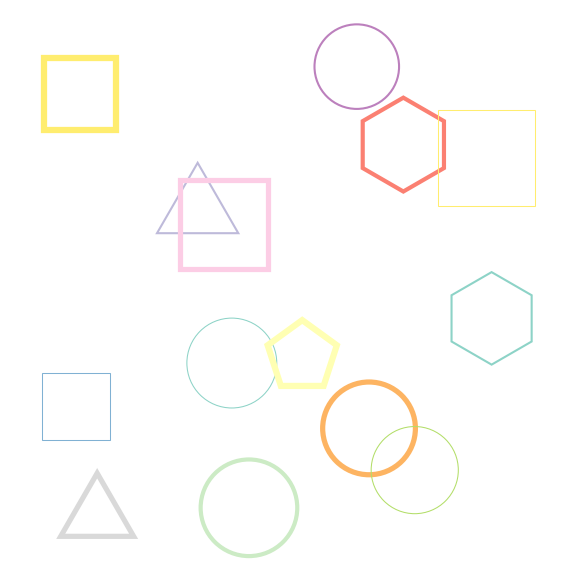[{"shape": "circle", "thickness": 0.5, "radius": 0.39, "center": [0.401, 0.37]}, {"shape": "hexagon", "thickness": 1, "radius": 0.4, "center": [0.851, 0.448]}, {"shape": "pentagon", "thickness": 3, "radius": 0.31, "center": [0.523, 0.382]}, {"shape": "triangle", "thickness": 1, "radius": 0.41, "center": [0.342, 0.636]}, {"shape": "hexagon", "thickness": 2, "radius": 0.41, "center": [0.698, 0.749]}, {"shape": "square", "thickness": 0.5, "radius": 0.29, "center": [0.132, 0.296]}, {"shape": "circle", "thickness": 2.5, "radius": 0.4, "center": [0.639, 0.257]}, {"shape": "circle", "thickness": 0.5, "radius": 0.38, "center": [0.718, 0.185]}, {"shape": "square", "thickness": 2.5, "radius": 0.38, "center": [0.388, 0.61]}, {"shape": "triangle", "thickness": 2.5, "radius": 0.36, "center": [0.168, 0.107]}, {"shape": "circle", "thickness": 1, "radius": 0.37, "center": [0.618, 0.884]}, {"shape": "circle", "thickness": 2, "radius": 0.42, "center": [0.431, 0.12]}, {"shape": "square", "thickness": 0.5, "radius": 0.42, "center": [0.842, 0.726]}, {"shape": "square", "thickness": 3, "radius": 0.31, "center": [0.138, 0.836]}]